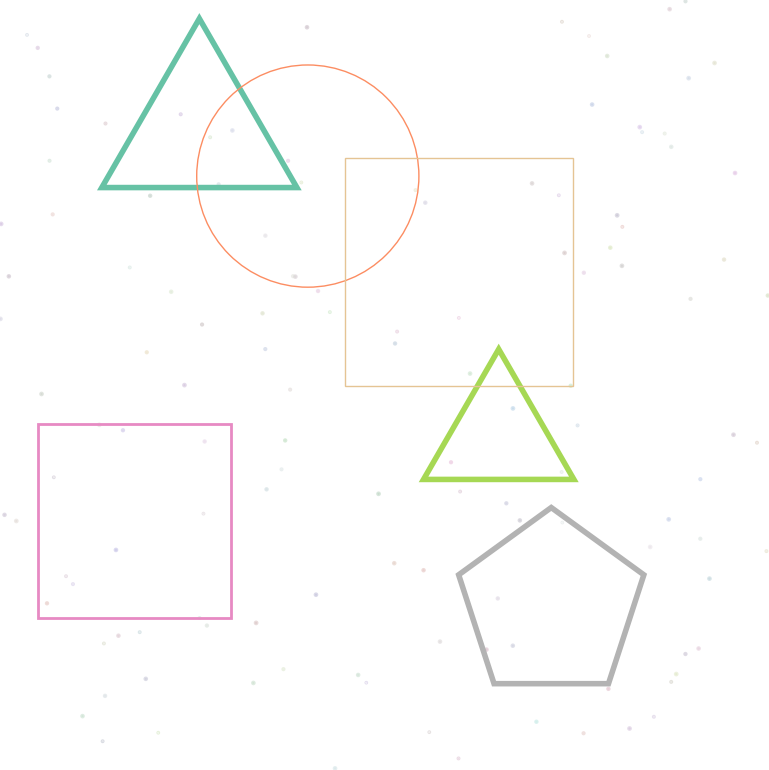[{"shape": "triangle", "thickness": 2, "radius": 0.73, "center": [0.259, 0.83]}, {"shape": "circle", "thickness": 0.5, "radius": 0.72, "center": [0.4, 0.771]}, {"shape": "square", "thickness": 1, "radius": 0.63, "center": [0.174, 0.323]}, {"shape": "triangle", "thickness": 2, "radius": 0.56, "center": [0.648, 0.434]}, {"shape": "square", "thickness": 0.5, "radius": 0.74, "center": [0.596, 0.647]}, {"shape": "pentagon", "thickness": 2, "radius": 0.63, "center": [0.716, 0.214]}]